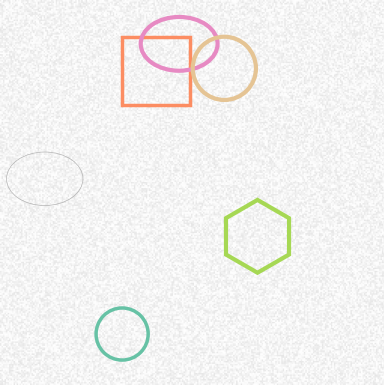[{"shape": "circle", "thickness": 2.5, "radius": 0.34, "center": [0.317, 0.132]}, {"shape": "square", "thickness": 2.5, "radius": 0.44, "center": [0.404, 0.815]}, {"shape": "oval", "thickness": 3, "radius": 0.5, "center": [0.465, 0.886]}, {"shape": "hexagon", "thickness": 3, "radius": 0.47, "center": [0.669, 0.386]}, {"shape": "circle", "thickness": 3, "radius": 0.41, "center": [0.583, 0.822]}, {"shape": "oval", "thickness": 0.5, "radius": 0.5, "center": [0.116, 0.536]}]